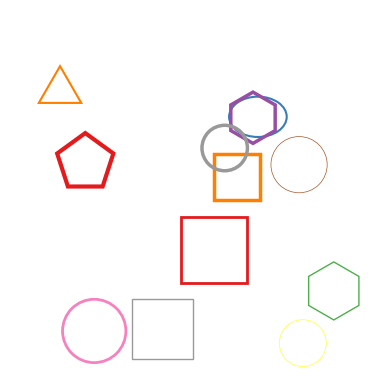[{"shape": "pentagon", "thickness": 3, "radius": 0.38, "center": [0.221, 0.578]}, {"shape": "square", "thickness": 2, "radius": 0.43, "center": [0.556, 0.352]}, {"shape": "oval", "thickness": 1.5, "radius": 0.37, "center": [0.67, 0.697]}, {"shape": "hexagon", "thickness": 1, "radius": 0.38, "center": [0.867, 0.244]}, {"shape": "hexagon", "thickness": 2.5, "radius": 0.33, "center": [0.657, 0.694]}, {"shape": "triangle", "thickness": 1.5, "radius": 0.32, "center": [0.156, 0.765]}, {"shape": "square", "thickness": 2.5, "radius": 0.3, "center": [0.616, 0.541]}, {"shape": "circle", "thickness": 0.5, "radius": 0.3, "center": [0.787, 0.109]}, {"shape": "circle", "thickness": 0.5, "radius": 0.37, "center": [0.777, 0.572]}, {"shape": "circle", "thickness": 2, "radius": 0.41, "center": [0.245, 0.14]}, {"shape": "circle", "thickness": 2.5, "radius": 0.3, "center": [0.584, 0.616]}, {"shape": "square", "thickness": 1, "radius": 0.39, "center": [0.422, 0.145]}]